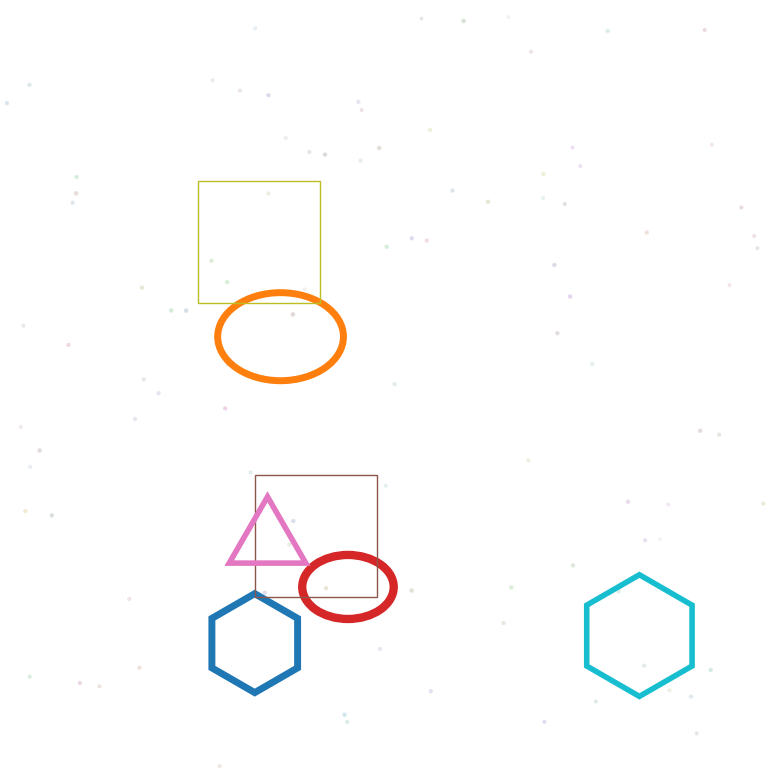[{"shape": "hexagon", "thickness": 2.5, "radius": 0.32, "center": [0.331, 0.165]}, {"shape": "oval", "thickness": 2.5, "radius": 0.41, "center": [0.364, 0.563]}, {"shape": "oval", "thickness": 3, "radius": 0.3, "center": [0.452, 0.238]}, {"shape": "square", "thickness": 0.5, "radius": 0.39, "center": [0.41, 0.304]}, {"shape": "triangle", "thickness": 2, "radius": 0.29, "center": [0.347, 0.297]}, {"shape": "square", "thickness": 0.5, "radius": 0.4, "center": [0.336, 0.685]}, {"shape": "hexagon", "thickness": 2, "radius": 0.4, "center": [0.83, 0.175]}]